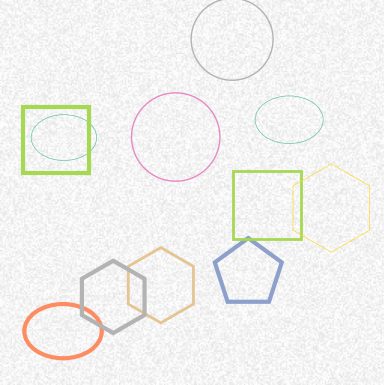[{"shape": "oval", "thickness": 0.5, "radius": 0.44, "center": [0.751, 0.689]}, {"shape": "oval", "thickness": 0.5, "radius": 0.43, "center": [0.166, 0.643]}, {"shape": "oval", "thickness": 3, "radius": 0.5, "center": [0.164, 0.14]}, {"shape": "pentagon", "thickness": 3, "radius": 0.46, "center": [0.645, 0.29]}, {"shape": "circle", "thickness": 1, "radius": 0.57, "center": [0.456, 0.644]}, {"shape": "square", "thickness": 3, "radius": 0.43, "center": [0.145, 0.637]}, {"shape": "square", "thickness": 2, "radius": 0.44, "center": [0.694, 0.467]}, {"shape": "hexagon", "thickness": 0.5, "radius": 0.57, "center": [0.861, 0.46]}, {"shape": "hexagon", "thickness": 2, "radius": 0.49, "center": [0.418, 0.259]}, {"shape": "hexagon", "thickness": 3, "radius": 0.47, "center": [0.294, 0.229]}, {"shape": "circle", "thickness": 1, "radius": 0.53, "center": [0.603, 0.898]}]